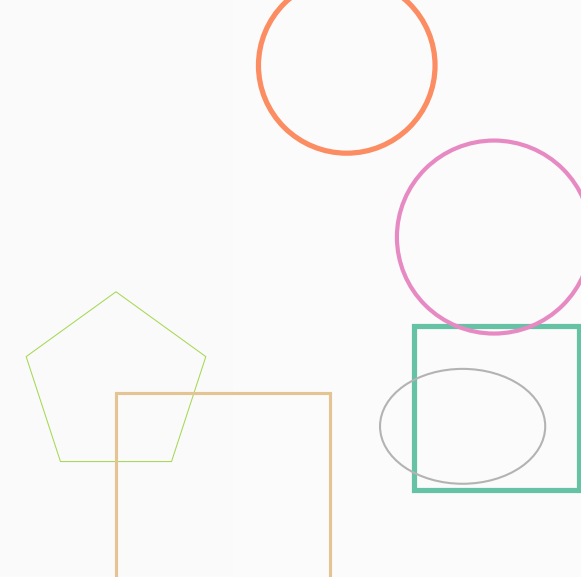[{"shape": "square", "thickness": 2.5, "radius": 0.71, "center": [0.854, 0.293]}, {"shape": "circle", "thickness": 2.5, "radius": 0.76, "center": [0.597, 0.886]}, {"shape": "circle", "thickness": 2, "radius": 0.84, "center": [0.85, 0.589]}, {"shape": "pentagon", "thickness": 0.5, "radius": 0.81, "center": [0.2, 0.331]}, {"shape": "square", "thickness": 1.5, "radius": 0.92, "center": [0.384, 0.134]}, {"shape": "oval", "thickness": 1, "radius": 0.71, "center": [0.796, 0.261]}]